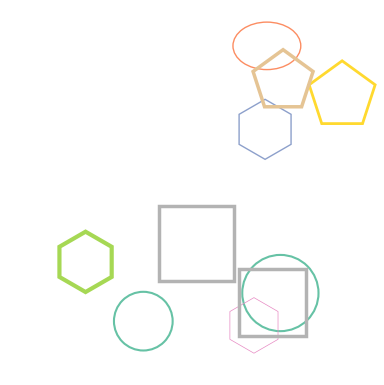[{"shape": "circle", "thickness": 1.5, "radius": 0.38, "center": [0.372, 0.166]}, {"shape": "circle", "thickness": 1.5, "radius": 0.5, "center": [0.728, 0.239]}, {"shape": "oval", "thickness": 1, "radius": 0.44, "center": [0.693, 0.881]}, {"shape": "hexagon", "thickness": 1, "radius": 0.39, "center": [0.689, 0.664]}, {"shape": "hexagon", "thickness": 0.5, "radius": 0.36, "center": [0.66, 0.155]}, {"shape": "hexagon", "thickness": 3, "radius": 0.39, "center": [0.222, 0.32]}, {"shape": "pentagon", "thickness": 2, "radius": 0.45, "center": [0.889, 0.752]}, {"shape": "pentagon", "thickness": 2.5, "radius": 0.41, "center": [0.735, 0.789]}, {"shape": "square", "thickness": 2.5, "radius": 0.49, "center": [0.511, 0.367]}, {"shape": "square", "thickness": 2.5, "radius": 0.44, "center": [0.707, 0.214]}]